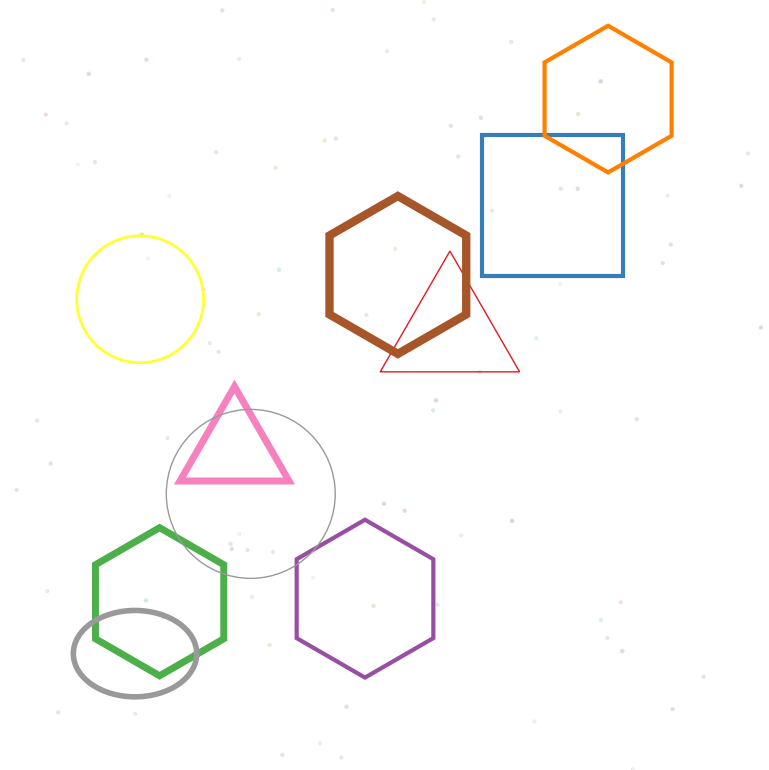[{"shape": "triangle", "thickness": 0.5, "radius": 0.52, "center": [0.584, 0.569]}, {"shape": "square", "thickness": 1.5, "radius": 0.46, "center": [0.718, 0.733]}, {"shape": "hexagon", "thickness": 2.5, "radius": 0.48, "center": [0.207, 0.219]}, {"shape": "hexagon", "thickness": 1.5, "radius": 0.51, "center": [0.474, 0.223]}, {"shape": "hexagon", "thickness": 1.5, "radius": 0.48, "center": [0.79, 0.871]}, {"shape": "circle", "thickness": 1, "radius": 0.41, "center": [0.182, 0.611]}, {"shape": "hexagon", "thickness": 3, "radius": 0.51, "center": [0.517, 0.643]}, {"shape": "triangle", "thickness": 2.5, "radius": 0.41, "center": [0.305, 0.416]}, {"shape": "oval", "thickness": 2, "radius": 0.4, "center": [0.175, 0.151]}, {"shape": "circle", "thickness": 0.5, "radius": 0.55, "center": [0.326, 0.359]}]